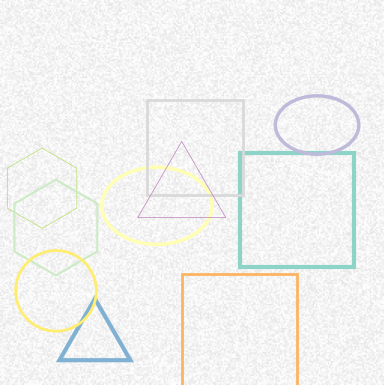[{"shape": "square", "thickness": 3, "radius": 0.74, "center": [0.771, 0.454]}, {"shape": "oval", "thickness": 2.5, "radius": 0.72, "center": [0.408, 0.465]}, {"shape": "oval", "thickness": 2.5, "radius": 0.54, "center": [0.824, 0.675]}, {"shape": "triangle", "thickness": 3, "radius": 0.53, "center": [0.247, 0.118]}, {"shape": "square", "thickness": 2, "radius": 0.75, "center": [0.623, 0.138]}, {"shape": "hexagon", "thickness": 0.5, "radius": 0.52, "center": [0.109, 0.511]}, {"shape": "square", "thickness": 2, "radius": 0.62, "center": [0.507, 0.617]}, {"shape": "triangle", "thickness": 0.5, "radius": 0.66, "center": [0.472, 0.501]}, {"shape": "hexagon", "thickness": 1.5, "radius": 0.62, "center": [0.145, 0.409]}, {"shape": "circle", "thickness": 2, "radius": 0.52, "center": [0.145, 0.245]}]